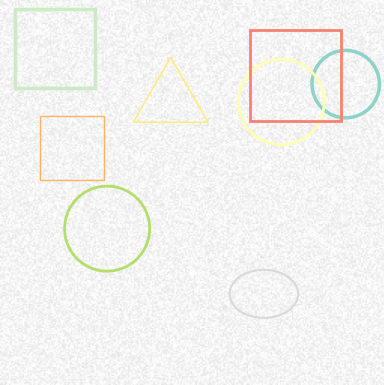[{"shape": "circle", "thickness": 2.5, "radius": 0.44, "center": [0.898, 0.782]}, {"shape": "circle", "thickness": 2, "radius": 0.56, "center": [0.731, 0.735]}, {"shape": "square", "thickness": 2, "radius": 0.59, "center": [0.768, 0.803]}, {"shape": "square", "thickness": 1, "radius": 0.42, "center": [0.187, 0.616]}, {"shape": "circle", "thickness": 2, "radius": 0.55, "center": [0.278, 0.406]}, {"shape": "oval", "thickness": 1.5, "radius": 0.45, "center": [0.685, 0.237]}, {"shape": "square", "thickness": 2.5, "radius": 0.52, "center": [0.143, 0.874]}, {"shape": "triangle", "thickness": 1, "radius": 0.56, "center": [0.443, 0.739]}]